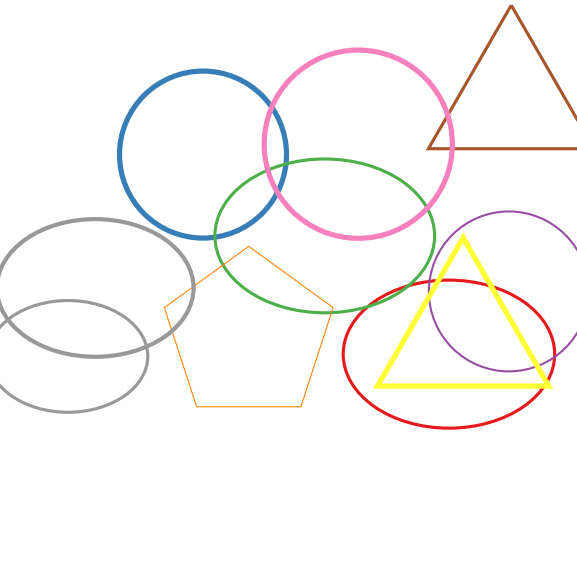[{"shape": "oval", "thickness": 1.5, "radius": 0.92, "center": [0.777, 0.386]}, {"shape": "circle", "thickness": 2.5, "radius": 0.72, "center": [0.352, 0.731]}, {"shape": "oval", "thickness": 1.5, "radius": 0.95, "center": [0.562, 0.591]}, {"shape": "circle", "thickness": 1, "radius": 0.69, "center": [0.881, 0.495]}, {"shape": "pentagon", "thickness": 0.5, "radius": 0.77, "center": [0.431, 0.419]}, {"shape": "triangle", "thickness": 2.5, "radius": 0.86, "center": [0.802, 0.416]}, {"shape": "triangle", "thickness": 1.5, "radius": 0.83, "center": [0.885, 0.824]}, {"shape": "circle", "thickness": 2.5, "radius": 0.81, "center": [0.62, 0.749]}, {"shape": "oval", "thickness": 1.5, "radius": 0.69, "center": [0.118, 0.382]}, {"shape": "oval", "thickness": 2, "radius": 0.85, "center": [0.165, 0.501]}]